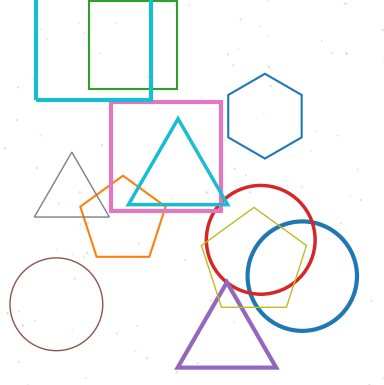[{"shape": "circle", "thickness": 3, "radius": 0.71, "center": [0.785, 0.283]}, {"shape": "hexagon", "thickness": 1.5, "radius": 0.55, "center": [0.688, 0.698]}, {"shape": "pentagon", "thickness": 1.5, "radius": 0.58, "center": [0.319, 0.427]}, {"shape": "square", "thickness": 1.5, "radius": 0.57, "center": [0.346, 0.884]}, {"shape": "circle", "thickness": 2.5, "radius": 0.71, "center": [0.677, 0.377]}, {"shape": "triangle", "thickness": 3, "radius": 0.74, "center": [0.589, 0.119]}, {"shape": "circle", "thickness": 1, "radius": 0.6, "center": [0.146, 0.21]}, {"shape": "square", "thickness": 3, "radius": 0.71, "center": [0.432, 0.593]}, {"shape": "triangle", "thickness": 1, "radius": 0.56, "center": [0.187, 0.492]}, {"shape": "pentagon", "thickness": 1, "radius": 0.72, "center": [0.66, 0.318]}, {"shape": "triangle", "thickness": 2.5, "radius": 0.74, "center": [0.462, 0.543]}, {"shape": "square", "thickness": 3, "radius": 0.75, "center": [0.242, 0.89]}]